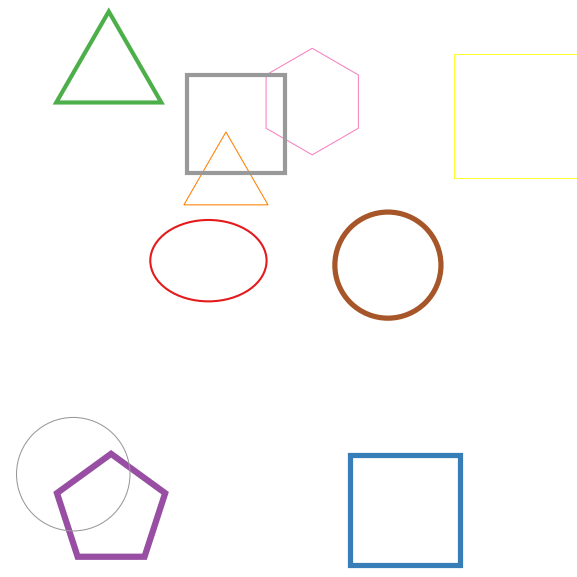[{"shape": "oval", "thickness": 1, "radius": 0.5, "center": [0.361, 0.548]}, {"shape": "square", "thickness": 2.5, "radius": 0.48, "center": [0.701, 0.116]}, {"shape": "triangle", "thickness": 2, "radius": 0.53, "center": [0.188, 0.874]}, {"shape": "pentagon", "thickness": 3, "radius": 0.49, "center": [0.192, 0.115]}, {"shape": "triangle", "thickness": 0.5, "radius": 0.42, "center": [0.391, 0.686]}, {"shape": "square", "thickness": 0.5, "radius": 0.54, "center": [0.894, 0.799]}, {"shape": "circle", "thickness": 2.5, "radius": 0.46, "center": [0.672, 0.54]}, {"shape": "hexagon", "thickness": 0.5, "radius": 0.46, "center": [0.541, 0.823]}, {"shape": "circle", "thickness": 0.5, "radius": 0.49, "center": [0.127, 0.178]}, {"shape": "square", "thickness": 2, "radius": 0.42, "center": [0.409, 0.785]}]